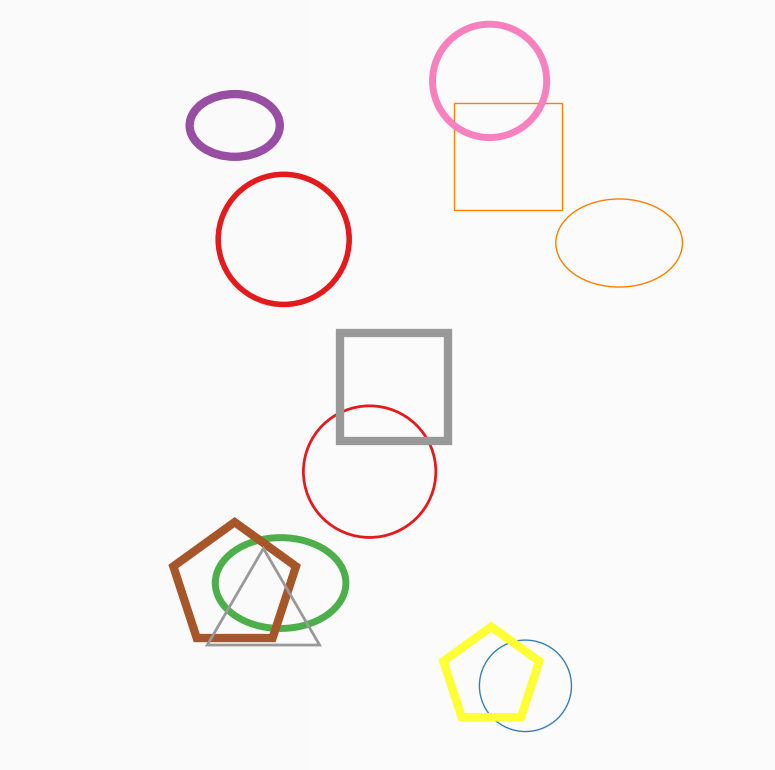[{"shape": "circle", "thickness": 1, "radius": 0.43, "center": [0.477, 0.387]}, {"shape": "circle", "thickness": 2, "radius": 0.42, "center": [0.366, 0.689]}, {"shape": "circle", "thickness": 0.5, "radius": 0.3, "center": [0.678, 0.109]}, {"shape": "oval", "thickness": 2.5, "radius": 0.42, "center": [0.362, 0.243]}, {"shape": "oval", "thickness": 3, "radius": 0.29, "center": [0.303, 0.837]}, {"shape": "square", "thickness": 0.5, "radius": 0.35, "center": [0.655, 0.797]}, {"shape": "oval", "thickness": 0.5, "radius": 0.41, "center": [0.799, 0.684]}, {"shape": "pentagon", "thickness": 3, "radius": 0.33, "center": [0.634, 0.121]}, {"shape": "pentagon", "thickness": 3, "radius": 0.42, "center": [0.303, 0.239]}, {"shape": "circle", "thickness": 2.5, "radius": 0.37, "center": [0.632, 0.895]}, {"shape": "square", "thickness": 3, "radius": 0.35, "center": [0.508, 0.498]}, {"shape": "triangle", "thickness": 1, "radius": 0.42, "center": [0.34, 0.204]}]